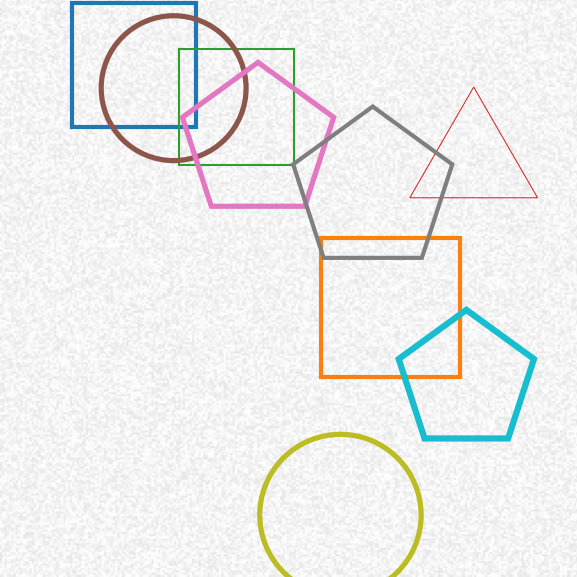[{"shape": "square", "thickness": 2, "radius": 0.54, "center": [0.232, 0.886]}, {"shape": "square", "thickness": 2, "radius": 0.6, "center": [0.677, 0.467]}, {"shape": "square", "thickness": 1, "radius": 0.5, "center": [0.41, 0.814]}, {"shape": "triangle", "thickness": 0.5, "radius": 0.64, "center": [0.82, 0.721]}, {"shape": "circle", "thickness": 2.5, "radius": 0.63, "center": [0.301, 0.846]}, {"shape": "pentagon", "thickness": 2.5, "radius": 0.69, "center": [0.447, 0.753]}, {"shape": "pentagon", "thickness": 2, "radius": 0.72, "center": [0.645, 0.67]}, {"shape": "circle", "thickness": 2.5, "radius": 0.7, "center": [0.59, 0.107]}, {"shape": "pentagon", "thickness": 3, "radius": 0.62, "center": [0.808, 0.339]}]